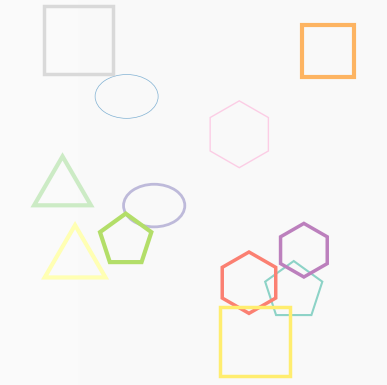[{"shape": "pentagon", "thickness": 1.5, "radius": 0.39, "center": [0.758, 0.244]}, {"shape": "triangle", "thickness": 3, "radius": 0.45, "center": [0.194, 0.325]}, {"shape": "oval", "thickness": 2, "radius": 0.4, "center": [0.398, 0.466]}, {"shape": "hexagon", "thickness": 2.5, "radius": 0.4, "center": [0.643, 0.266]}, {"shape": "oval", "thickness": 0.5, "radius": 0.41, "center": [0.327, 0.75]}, {"shape": "square", "thickness": 3, "radius": 0.34, "center": [0.846, 0.868]}, {"shape": "pentagon", "thickness": 3, "radius": 0.35, "center": [0.324, 0.376]}, {"shape": "hexagon", "thickness": 1, "radius": 0.43, "center": [0.617, 0.651]}, {"shape": "square", "thickness": 2.5, "radius": 0.44, "center": [0.203, 0.897]}, {"shape": "hexagon", "thickness": 2.5, "radius": 0.35, "center": [0.784, 0.35]}, {"shape": "triangle", "thickness": 3, "radius": 0.42, "center": [0.161, 0.509]}, {"shape": "square", "thickness": 2.5, "radius": 0.45, "center": [0.658, 0.114]}]